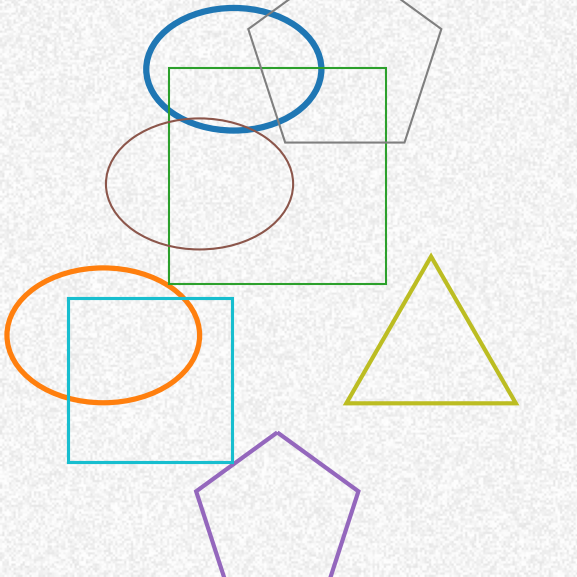[{"shape": "oval", "thickness": 3, "radius": 0.76, "center": [0.405, 0.879]}, {"shape": "oval", "thickness": 2.5, "radius": 0.83, "center": [0.179, 0.418]}, {"shape": "square", "thickness": 1, "radius": 0.94, "center": [0.481, 0.695]}, {"shape": "pentagon", "thickness": 2, "radius": 0.74, "center": [0.48, 0.103]}, {"shape": "oval", "thickness": 1, "radius": 0.81, "center": [0.346, 0.681]}, {"shape": "pentagon", "thickness": 1, "radius": 0.88, "center": [0.597, 0.894]}, {"shape": "triangle", "thickness": 2, "radius": 0.85, "center": [0.746, 0.385]}, {"shape": "square", "thickness": 1.5, "radius": 0.71, "center": [0.26, 0.341]}]